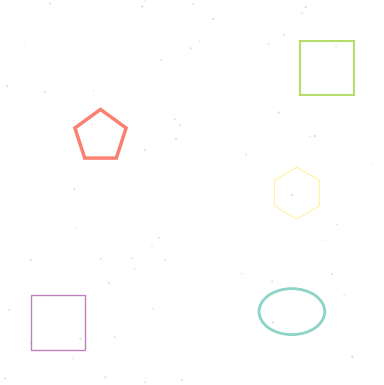[{"shape": "oval", "thickness": 2, "radius": 0.43, "center": [0.758, 0.191]}, {"shape": "pentagon", "thickness": 2.5, "radius": 0.35, "center": [0.261, 0.646]}, {"shape": "square", "thickness": 1.5, "radius": 0.35, "center": [0.849, 0.824]}, {"shape": "square", "thickness": 1, "radius": 0.35, "center": [0.151, 0.162]}, {"shape": "hexagon", "thickness": 0.5, "radius": 0.34, "center": [0.771, 0.498]}]